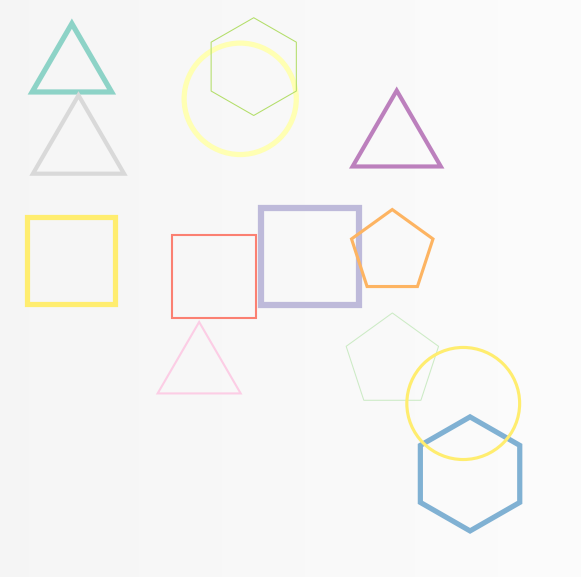[{"shape": "triangle", "thickness": 2.5, "radius": 0.39, "center": [0.124, 0.879]}, {"shape": "circle", "thickness": 2.5, "radius": 0.48, "center": [0.413, 0.828]}, {"shape": "square", "thickness": 3, "radius": 0.42, "center": [0.533, 0.555]}, {"shape": "square", "thickness": 1, "radius": 0.36, "center": [0.368, 0.521]}, {"shape": "hexagon", "thickness": 2.5, "radius": 0.49, "center": [0.809, 0.179]}, {"shape": "pentagon", "thickness": 1.5, "radius": 0.37, "center": [0.675, 0.563]}, {"shape": "hexagon", "thickness": 0.5, "radius": 0.42, "center": [0.437, 0.884]}, {"shape": "triangle", "thickness": 1, "radius": 0.41, "center": [0.343, 0.359]}, {"shape": "triangle", "thickness": 2, "radius": 0.45, "center": [0.135, 0.744]}, {"shape": "triangle", "thickness": 2, "radius": 0.44, "center": [0.683, 0.755]}, {"shape": "pentagon", "thickness": 0.5, "radius": 0.42, "center": [0.675, 0.374]}, {"shape": "square", "thickness": 2.5, "radius": 0.38, "center": [0.121, 0.548]}, {"shape": "circle", "thickness": 1.5, "radius": 0.49, "center": [0.797, 0.3]}]